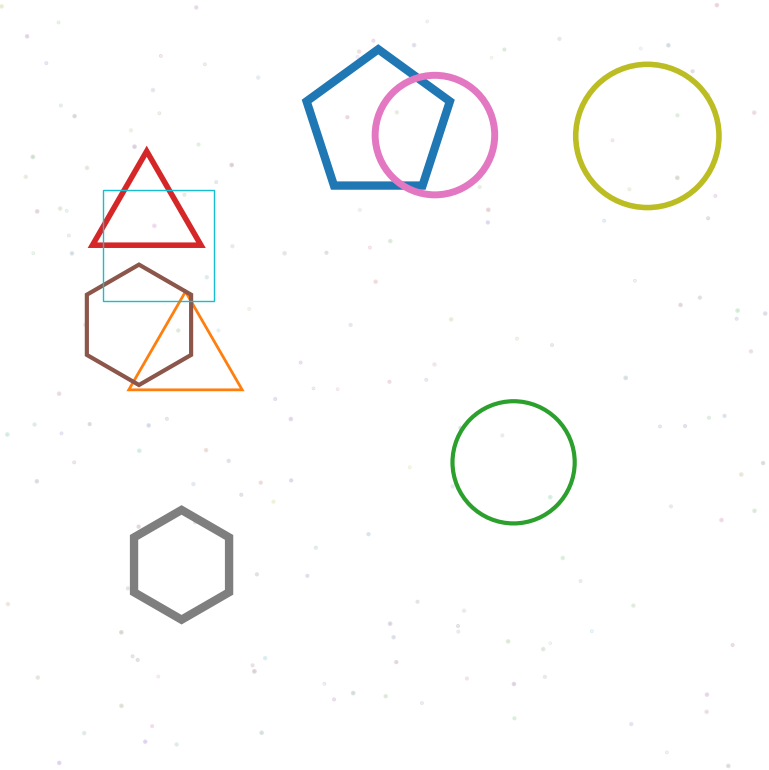[{"shape": "pentagon", "thickness": 3, "radius": 0.49, "center": [0.491, 0.838]}, {"shape": "triangle", "thickness": 1, "radius": 0.43, "center": [0.241, 0.536]}, {"shape": "circle", "thickness": 1.5, "radius": 0.4, "center": [0.667, 0.4]}, {"shape": "triangle", "thickness": 2, "radius": 0.41, "center": [0.191, 0.722]}, {"shape": "hexagon", "thickness": 1.5, "radius": 0.39, "center": [0.18, 0.578]}, {"shape": "circle", "thickness": 2.5, "radius": 0.39, "center": [0.565, 0.825]}, {"shape": "hexagon", "thickness": 3, "radius": 0.36, "center": [0.236, 0.266]}, {"shape": "circle", "thickness": 2, "radius": 0.47, "center": [0.841, 0.823]}, {"shape": "square", "thickness": 0.5, "radius": 0.36, "center": [0.205, 0.681]}]